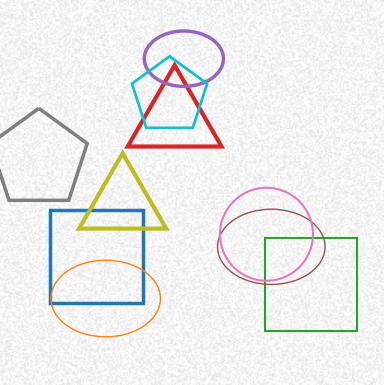[{"shape": "square", "thickness": 2.5, "radius": 0.6, "center": [0.251, 0.333]}, {"shape": "oval", "thickness": 1, "radius": 0.71, "center": [0.275, 0.225]}, {"shape": "square", "thickness": 1.5, "radius": 0.6, "center": [0.808, 0.261]}, {"shape": "triangle", "thickness": 3, "radius": 0.7, "center": [0.454, 0.69]}, {"shape": "oval", "thickness": 2.5, "radius": 0.51, "center": [0.478, 0.848]}, {"shape": "oval", "thickness": 1, "radius": 0.7, "center": [0.705, 0.359]}, {"shape": "circle", "thickness": 1.5, "radius": 0.6, "center": [0.692, 0.391]}, {"shape": "pentagon", "thickness": 2.5, "radius": 0.66, "center": [0.101, 0.587]}, {"shape": "triangle", "thickness": 3, "radius": 0.65, "center": [0.319, 0.472]}, {"shape": "pentagon", "thickness": 2, "radius": 0.51, "center": [0.44, 0.751]}]